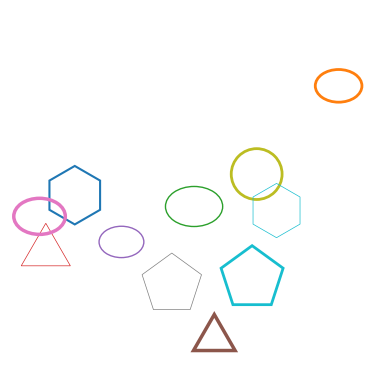[{"shape": "hexagon", "thickness": 1.5, "radius": 0.38, "center": [0.194, 0.493]}, {"shape": "oval", "thickness": 2, "radius": 0.3, "center": [0.879, 0.777]}, {"shape": "oval", "thickness": 1, "radius": 0.37, "center": [0.504, 0.464]}, {"shape": "triangle", "thickness": 0.5, "radius": 0.37, "center": [0.119, 0.346]}, {"shape": "oval", "thickness": 1, "radius": 0.29, "center": [0.315, 0.372]}, {"shape": "triangle", "thickness": 2.5, "radius": 0.31, "center": [0.557, 0.121]}, {"shape": "oval", "thickness": 2.5, "radius": 0.33, "center": [0.103, 0.438]}, {"shape": "pentagon", "thickness": 0.5, "radius": 0.41, "center": [0.446, 0.262]}, {"shape": "circle", "thickness": 2, "radius": 0.33, "center": [0.667, 0.548]}, {"shape": "pentagon", "thickness": 2, "radius": 0.42, "center": [0.655, 0.277]}, {"shape": "hexagon", "thickness": 0.5, "radius": 0.35, "center": [0.718, 0.453]}]